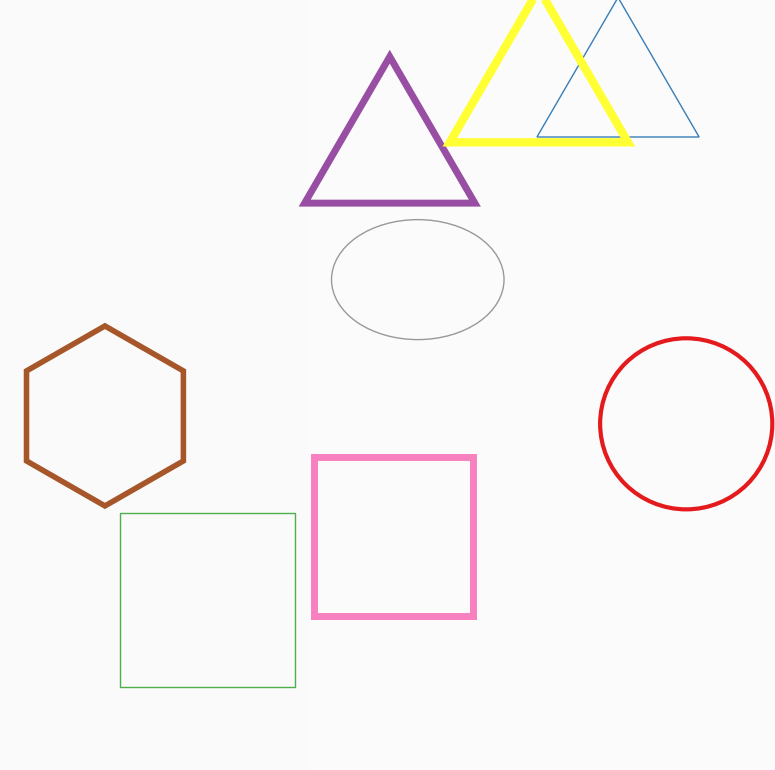[{"shape": "circle", "thickness": 1.5, "radius": 0.56, "center": [0.885, 0.45]}, {"shape": "triangle", "thickness": 0.5, "radius": 0.6, "center": [0.797, 0.882]}, {"shape": "square", "thickness": 0.5, "radius": 0.57, "center": [0.268, 0.221]}, {"shape": "triangle", "thickness": 2.5, "radius": 0.63, "center": [0.503, 0.8]}, {"shape": "triangle", "thickness": 3, "radius": 0.66, "center": [0.695, 0.882]}, {"shape": "hexagon", "thickness": 2, "radius": 0.58, "center": [0.135, 0.46]}, {"shape": "square", "thickness": 2.5, "radius": 0.51, "center": [0.508, 0.303]}, {"shape": "oval", "thickness": 0.5, "radius": 0.56, "center": [0.539, 0.637]}]